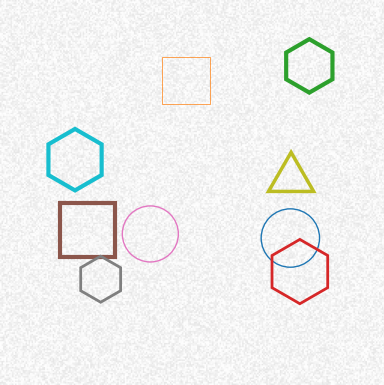[{"shape": "circle", "thickness": 1, "radius": 0.38, "center": [0.754, 0.382]}, {"shape": "square", "thickness": 0.5, "radius": 0.31, "center": [0.483, 0.791]}, {"shape": "hexagon", "thickness": 3, "radius": 0.35, "center": [0.803, 0.829]}, {"shape": "hexagon", "thickness": 2, "radius": 0.42, "center": [0.779, 0.295]}, {"shape": "square", "thickness": 3, "radius": 0.35, "center": [0.227, 0.403]}, {"shape": "circle", "thickness": 1, "radius": 0.36, "center": [0.39, 0.392]}, {"shape": "hexagon", "thickness": 2, "radius": 0.3, "center": [0.261, 0.275]}, {"shape": "triangle", "thickness": 2.5, "radius": 0.34, "center": [0.756, 0.537]}, {"shape": "hexagon", "thickness": 3, "radius": 0.4, "center": [0.195, 0.585]}]